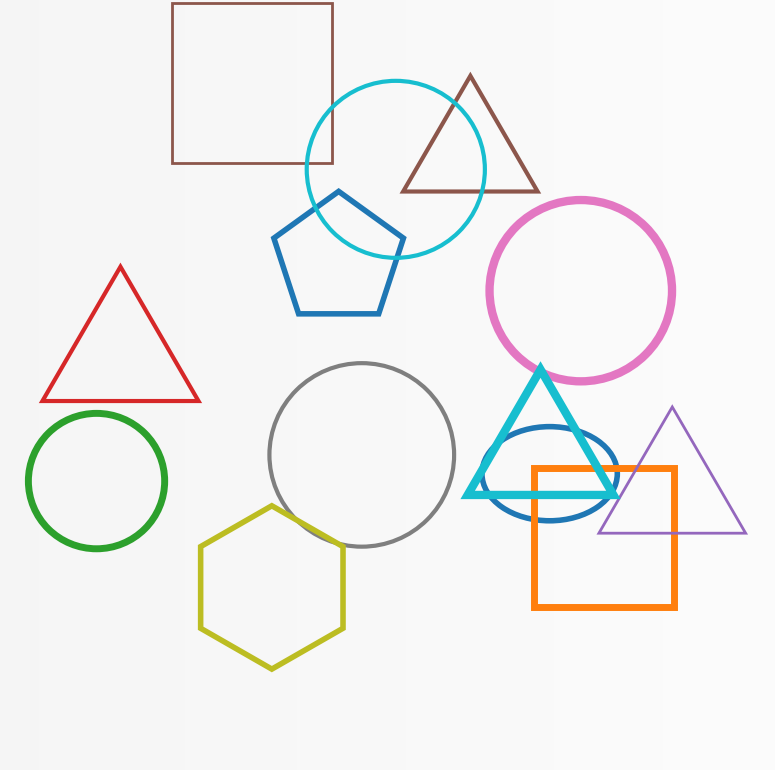[{"shape": "oval", "thickness": 2, "radius": 0.44, "center": [0.709, 0.385]}, {"shape": "pentagon", "thickness": 2, "radius": 0.44, "center": [0.437, 0.664]}, {"shape": "square", "thickness": 2.5, "radius": 0.45, "center": [0.779, 0.301]}, {"shape": "circle", "thickness": 2.5, "radius": 0.44, "center": [0.125, 0.375]}, {"shape": "triangle", "thickness": 1.5, "radius": 0.58, "center": [0.155, 0.537]}, {"shape": "triangle", "thickness": 1, "radius": 0.55, "center": [0.867, 0.362]}, {"shape": "triangle", "thickness": 1.5, "radius": 0.5, "center": [0.607, 0.801]}, {"shape": "square", "thickness": 1, "radius": 0.52, "center": [0.325, 0.893]}, {"shape": "circle", "thickness": 3, "radius": 0.59, "center": [0.749, 0.622]}, {"shape": "circle", "thickness": 1.5, "radius": 0.6, "center": [0.467, 0.409]}, {"shape": "hexagon", "thickness": 2, "radius": 0.53, "center": [0.351, 0.237]}, {"shape": "circle", "thickness": 1.5, "radius": 0.57, "center": [0.511, 0.78]}, {"shape": "triangle", "thickness": 3, "radius": 0.54, "center": [0.697, 0.411]}]